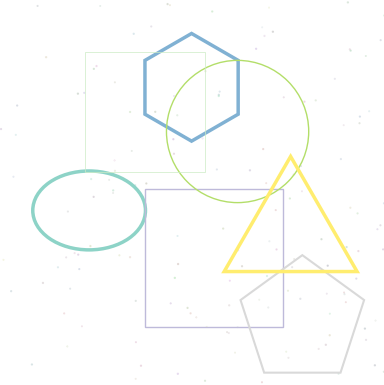[{"shape": "oval", "thickness": 2.5, "radius": 0.73, "center": [0.231, 0.453]}, {"shape": "square", "thickness": 1, "radius": 0.9, "center": [0.555, 0.329]}, {"shape": "hexagon", "thickness": 2.5, "radius": 0.7, "center": [0.498, 0.773]}, {"shape": "circle", "thickness": 1, "radius": 0.92, "center": [0.617, 0.658]}, {"shape": "pentagon", "thickness": 1.5, "radius": 0.84, "center": [0.785, 0.169]}, {"shape": "square", "thickness": 0.5, "radius": 0.78, "center": [0.377, 0.71]}, {"shape": "triangle", "thickness": 2.5, "radius": 1.0, "center": [0.755, 0.394]}]